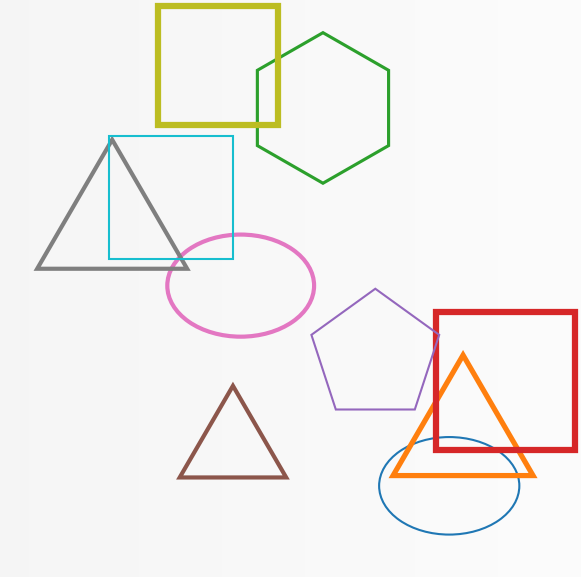[{"shape": "oval", "thickness": 1, "radius": 0.6, "center": [0.773, 0.158]}, {"shape": "triangle", "thickness": 2.5, "radius": 0.7, "center": [0.797, 0.245]}, {"shape": "hexagon", "thickness": 1.5, "radius": 0.65, "center": [0.556, 0.812]}, {"shape": "square", "thickness": 3, "radius": 0.6, "center": [0.87, 0.34]}, {"shape": "pentagon", "thickness": 1, "radius": 0.58, "center": [0.646, 0.384]}, {"shape": "triangle", "thickness": 2, "radius": 0.53, "center": [0.401, 0.225]}, {"shape": "oval", "thickness": 2, "radius": 0.63, "center": [0.414, 0.505]}, {"shape": "triangle", "thickness": 2, "radius": 0.74, "center": [0.193, 0.608]}, {"shape": "square", "thickness": 3, "radius": 0.52, "center": [0.374, 0.886]}, {"shape": "square", "thickness": 1, "radius": 0.53, "center": [0.294, 0.657]}]